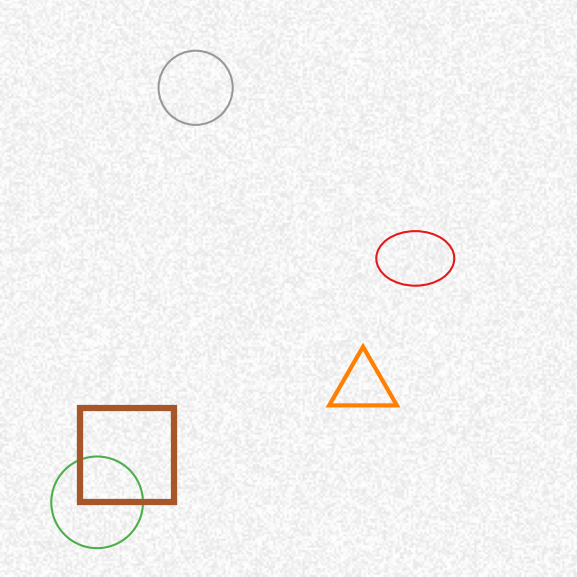[{"shape": "oval", "thickness": 1, "radius": 0.34, "center": [0.719, 0.552]}, {"shape": "circle", "thickness": 1, "radius": 0.4, "center": [0.168, 0.129]}, {"shape": "triangle", "thickness": 2, "radius": 0.34, "center": [0.629, 0.331]}, {"shape": "square", "thickness": 3, "radius": 0.4, "center": [0.22, 0.211]}, {"shape": "circle", "thickness": 1, "radius": 0.32, "center": [0.339, 0.847]}]